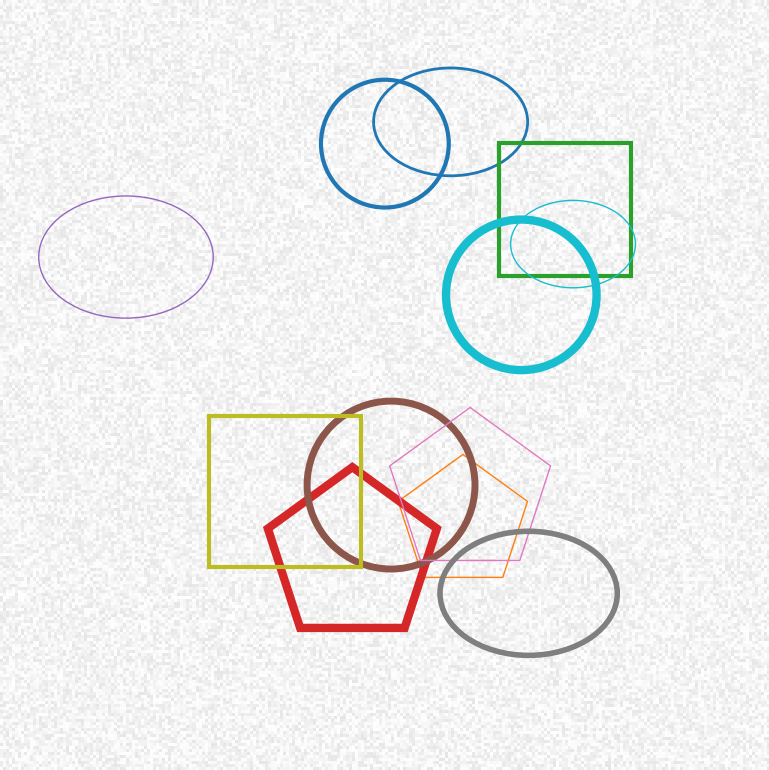[{"shape": "circle", "thickness": 1.5, "radius": 0.41, "center": [0.5, 0.813]}, {"shape": "oval", "thickness": 1, "radius": 0.5, "center": [0.585, 0.842]}, {"shape": "pentagon", "thickness": 0.5, "radius": 0.44, "center": [0.601, 0.322]}, {"shape": "square", "thickness": 1.5, "radius": 0.43, "center": [0.734, 0.728]}, {"shape": "pentagon", "thickness": 3, "radius": 0.58, "center": [0.458, 0.278]}, {"shape": "oval", "thickness": 0.5, "radius": 0.57, "center": [0.164, 0.666]}, {"shape": "circle", "thickness": 2.5, "radius": 0.55, "center": [0.508, 0.37]}, {"shape": "pentagon", "thickness": 0.5, "radius": 0.55, "center": [0.611, 0.361]}, {"shape": "oval", "thickness": 2, "radius": 0.58, "center": [0.687, 0.229]}, {"shape": "square", "thickness": 1.5, "radius": 0.49, "center": [0.37, 0.362]}, {"shape": "oval", "thickness": 0.5, "radius": 0.41, "center": [0.744, 0.683]}, {"shape": "circle", "thickness": 3, "radius": 0.49, "center": [0.677, 0.617]}]